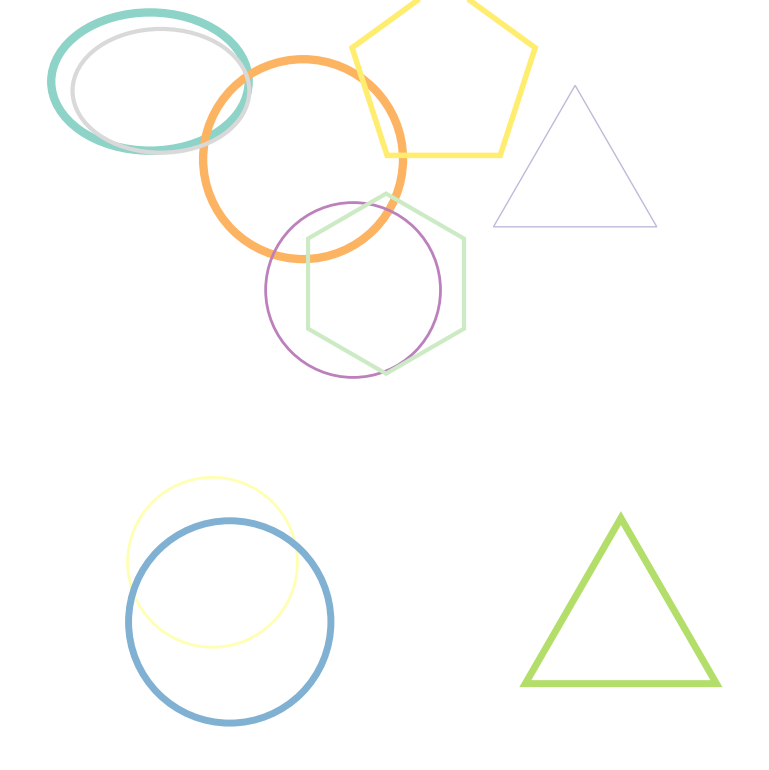[{"shape": "oval", "thickness": 3, "radius": 0.64, "center": [0.195, 0.894]}, {"shape": "circle", "thickness": 1, "radius": 0.55, "center": [0.276, 0.27]}, {"shape": "triangle", "thickness": 0.5, "radius": 0.61, "center": [0.747, 0.767]}, {"shape": "circle", "thickness": 2.5, "radius": 0.66, "center": [0.298, 0.192]}, {"shape": "circle", "thickness": 3, "radius": 0.65, "center": [0.394, 0.793]}, {"shape": "triangle", "thickness": 2.5, "radius": 0.72, "center": [0.806, 0.184]}, {"shape": "oval", "thickness": 1.5, "radius": 0.57, "center": [0.209, 0.882]}, {"shape": "circle", "thickness": 1, "radius": 0.57, "center": [0.459, 0.623]}, {"shape": "hexagon", "thickness": 1.5, "radius": 0.58, "center": [0.501, 0.632]}, {"shape": "pentagon", "thickness": 2, "radius": 0.62, "center": [0.576, 0.899]}]